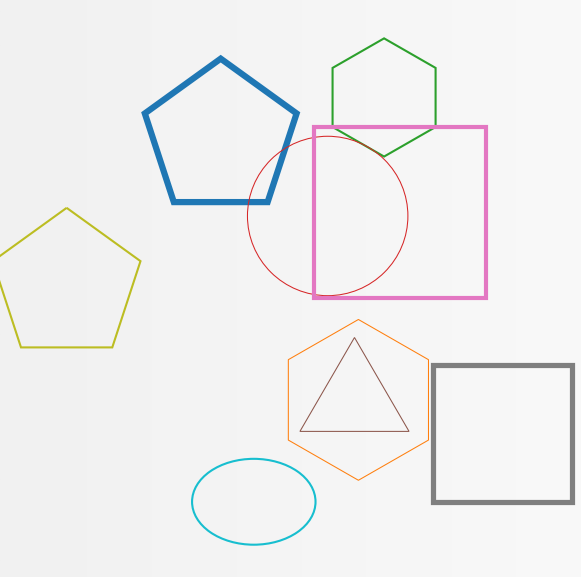[{"shape": "pentagon", "thickness": 3, "radius": 0.69, "center": [0.38, 0.76]}, {"shape": "hexagon", "thickness": 0.5, "radius": 0.7, "center": [0.617, 0.307]}, {"shape": "hexagon", "thickness": 1, "radius": 0.51, "center": [0.661, 0.83]}, {"shape": "circle", "thickness": 0.5, "radius": 0.69, "center": [0.564, 0.625]}, {"shape": "triangle", "thickness": 0.5, "radius": 0.54, "center": [0.61, 0.306]}, {"shape": "square", "thickness": 2, "radius": 0.74, "center": [0.689, 0.631]}, {"shape": "square", "thickness": 2.5, "radius": 0.6, "center": [0.865, 0.248]}, {"shape": "pentagon", "thickness": 1, "radius": 0.67, "center": [0.115, 0.506]}, {"shape": "oval", "thickness": 1, "radius": 0.53, "center": [0.437, 0.13]}]